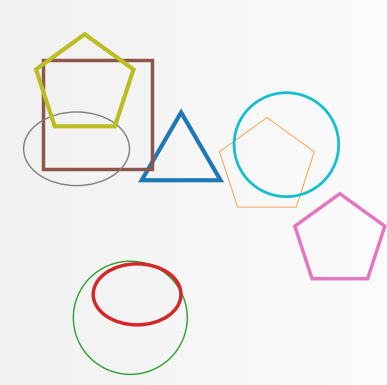[{"shape": "triangle", "thickness": 3, "radius": 0.59, "center": [0.467, 0.591]}, {"shape": "pentagon", "thickness": 0.5, "radius": 0.64, "center": [0.689, 0.566]}, {"shape": "circle", "thickness": 1, "radius": 0.73, "center": [0.336, 0.175]}, {"shape": "oval", "thickness": 2.5, "radius": 0.57, "center": [0.354, 0.235]}, {"shape": "square", "thickness": 2.5, "radius": 0.7, "center": [0.251, 0.703]}, {"shape": "pentagon", "thickness": 2.5, "radius": 0.61, "center": [0.877, 0.375]}, {"shape": "oval", "thickness": 1, "radius": 0.68, "center": [0.198, 0.614]}, {"shape": "pentagon", "thickness": 3, "radius": 0.66, "center": [0.219, 0.779]}, {"shape": "circle", "thickness": 2, "radius": 0.67, "center": [0.739, 0.624]}]